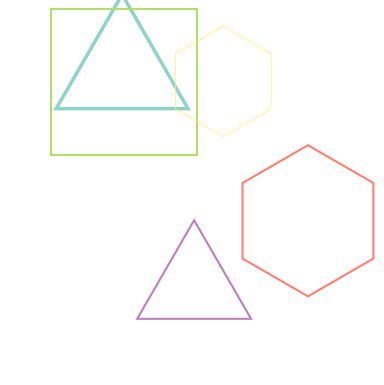[{"shape": "triangle", "thickness": 2.5, "radius": 0.99, "center": [0.317, 0.817]}, {"shape": "hexagon", "thickness": 1.5, "radius": 0.98, "center": [0.8, 0.427]}, {"shape": "square", "thickness": 1.5, "radius": 0.95, "center": [0.323, 0.787]}, {"shape": "triangle", "thickness": 1.5, "radius": 0.85, "center": [0.504, 0.257]}, {"shape": "hexagon", "thickness": 0.5, "radius": 0.72, "center": [0.58, 0.789]}]